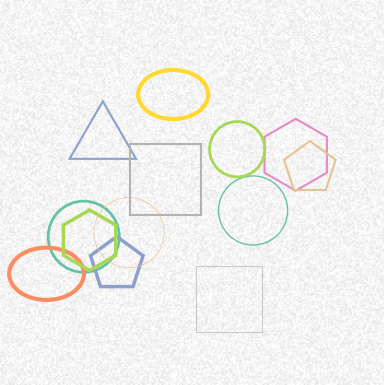[{"shape": "circle", "thickness": 2, "radius": 0.46, "center": [0.217, 0.385]}, {"shape": "circle", "thickness": 1, "radius": 0.45, "center": [0.657, 0.453]}, {"shape": "oval", "thickness": 3, "radius": 0.49, "center": [0.121, 0.289]}, {"shape": "pentagon", "thickness": 2.5, "radius": 0.36, "center": [0.303, 0.314]}, {"shape": "triangle", "thickness": 1.5, "radius": 0.5, "center": [0.267, 0.637]}, {"shape": "hexagon", "thickness": 1.5, "radius": 0.47, "center": [0.768, 0.598]}, {"shape": "circle", "thickness": 2, "radius": 0.36, "center": [0.616, 0.612]}, {"shape": "hexagon", "thickness": 2.5, "radius": 0.39, "center": [0.233, 0.376]}, {"shape": "oval", "thickness": 3, "radius": 0.46, "center": [0.45, 0.755]}, {"shape": "pentagon", "thickness": 1.5, "radius": 0.35, "center": [0.805, 0.563]}, {"shape": "circle", "thickness": 0.5, "radius": 0.46, "center": [0.335, 0.396]}, {"shape": "square", "thickness": 0.5, "radius": 0.42, "center": [0.595, 0.223]}, {"shape": "square", "thickness": 1.5, "radius": 0.46, "center": [0.429, 0.534]}]